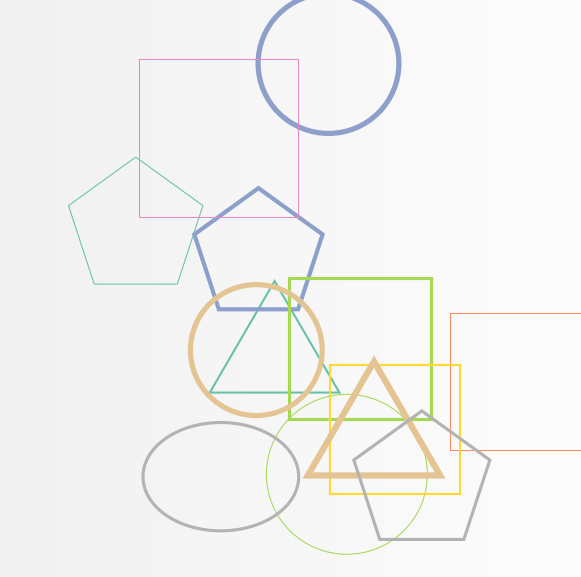[{"shape": "pentagon", "thickness": 0.5, "radius": 0.61, "center": [0.234, 0.606]}, {"shape": "triangle", "thickness": 1, "radius": 0.64, "center": [0.472, 0.384]}, {"shape": "square", "thickness": 0.5, "radius": 0.59, "center": [0.892, 0.338]}, {"shape": "pentagon", "thickness": 2, "radius": 0.58, "center": [0.445, 0.557]}, {"shape": "circle", "thickness": 2.5, "radius": 0.61, "center": [0.565, 0.889]}, {"shape": "square", "thickness": 0.5, "radius": 0.68, "center": [0.377, 0.76]}, {"shape": "square", "thickness": 1.5, "radius": 0.61, "center": [0.619, 0.395]}, {"shape": "circle", "thickness": 0.5, "radius": 0.69, "center": [0.597, 0.178]}, {"shape": "square", "thickness": 1, "radius": 0.56, "center": [0.68, 0.255]}, {"shape": "triangle", "thickness": 3, "radius": 0.66, "center": [0.643, 0.242]}, {"shape": "circle", "thickness": 2.5, "radius": 0.57, "center": [0.441, 0.393]}, {"shape": "oval", "thickness": 1.5, "radius": 0.67, "center": [0.38, 0.174]}, {"shape": "pentagon", "thickness": 1.5, "radius": 0.62, "center": [0.726, 0.165]}]